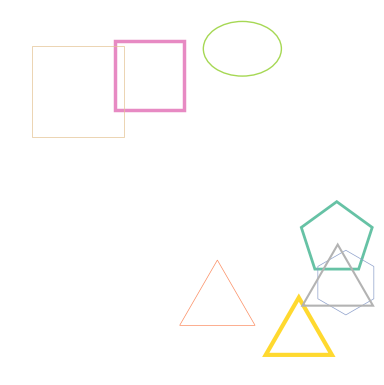[{"shape": "pentagon", "thickness": 2, "radius": 0.48, "center": [0.875, 0.379]}, {"shape": "triangle", "thickness": 0.5, "radius": 0.57, "center": [0.565, 0.211]}, {"shape": "hexagon", "thickness": 0.5, "radius": 0.42, "center": [0.898, 0.266]}, {"shape": "square", "thickness": 2.5, "radius": 0.45, "center": [0.388, 0.803]}, {"shape": "oval", "thickness": 1, "radius": 0.51, "center": [0.63, 0.873]}, {"shape": "triangle", "thickness": 3, "radius": 0.5, "center": [0.776, 0.128]}, {"shape": "square", "thickness": 0.5, "radius": 0.59, "center": [0.203, 0.762]}, {"shape": "triangle", "thickness": 1.5, "radius": 0.53, "center": [0.877, 0.259]}]